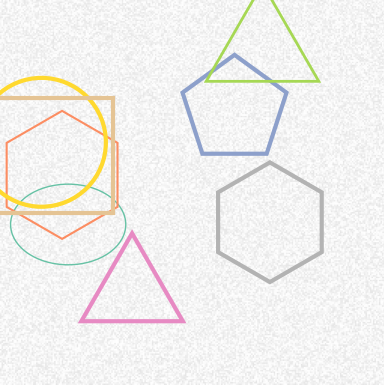[{"shape": "oval", "thickness": 1, "radius": 0.75, "center": [0.177, 0.417]}, {"shape": "hexagon", "thickness": 1.5, "radius": 0.83, "center": [0.161, 0.546]}, {"shape": "pentagon", "thickness": 3, "radius": 0.71, "center": [0.609, 0.716]}, {"shape": "triangle", "thickness": 3, "radius": 0.76, "center": [0.343, 0.242]}, {"shape": "triangle", "thickness": 2, "radius": 0.84, "center": [0.682, 0.873]}, {"shape": "circle", "thickness": 3, "radius": 0.84, "center": [0.108, 0.63]}, {"shape": "square", "thickness": 3, "radius": 0.75, "center": [0.143, 0.597]}, {"shape": "hexagon", "thickness": 3, "radius": 0.78, "center": [0.701, 0.423]}]